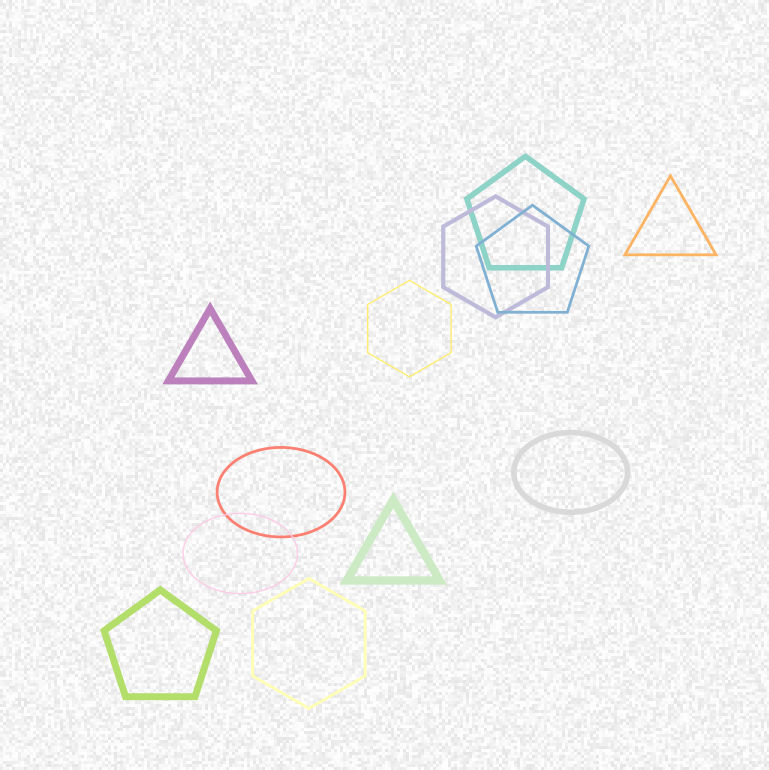[{"shape": "pentagon", "thickness": 2, "radius": 0.4, "center": [0.682, 0.717]}, {"shape": "hexagon", "thickness": 1, "radius": 0.42, "center": [0.401, 0.164]}, {"shape": "hexagon", "thickness": 1.5, "radius": 0.39, "center": [0.644, 0.666]}, {"shape": "oval", "thickness": 1, "radius": 0.42, "center": [0.365, 0.361]}, {"shape": "pentagon", "thickness": 1, "radius": 0.38, "center": [0.692, 0.657]}, {"shape": "triangle", "thickness": 1, "radius": 0.34, "center": [0.871, 0.703]}, {"shape": "pentagon", "thickness": 2.5, "radius": 0.38, "center": [0.208, 0.157]}, {"shape": "oval", "thickness": 0.5, "radius": 0.37, "center": [0.312, 0.281]}, {"shape": "oval", "thickness": 2, "radius": 0.37, "center": [0.741, 0.387]}, {"shape": "triangle", "thickness": 2.5, "radius": 0.31, "center": [0.273, 0.537]}, {"shape": "triangle", "thickness": 3, "radius": 0.35, "center": [0.511, 0.281]}, {"shape": "hexagon", "thickness": 0.5, "radius": 0.31, "center": [0.532, 0.573]}]